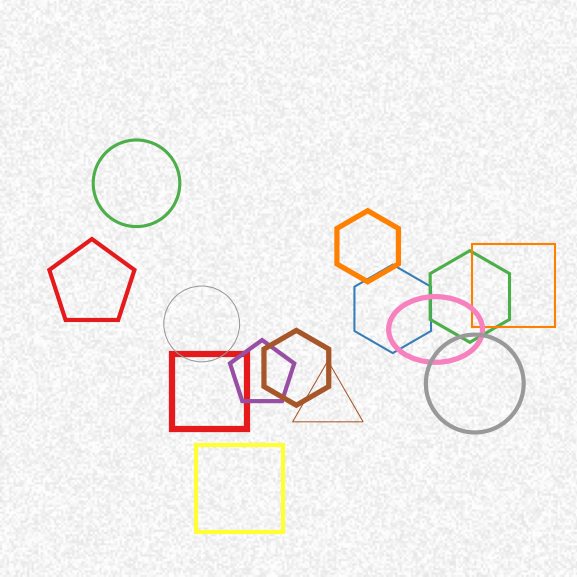[{"shape": "pentagon", "thickness": 2, "radius": 0.39, "center": [0.159, 0.508]}, {"shape": "square", "thickness": 3, "radius": 0.33, "center": [0.363, 0.321]}, {"shape": "hexagon", "thickness": 1, "radius": 0.38, "center": [0.68, 0.464]}, {"shape": "hexagon", "thickness": 1.5, "radius": 0.4, "center": [0.814, 0.486]}, {"shape": "circle", "thickness": 1.5, "radius": 0.37, "center": [0.236, 0.682]}, {"shape": "pentagon", "thickness": 2, "radius": 0.29, "center": [0.454, 0.352]}, {"shape": "hexagon", "thickness": 2.5, "radius": 0.31, "center": [0.637, 0.573]}, {"shape": "square", "thickness": 1, "radius": 0.36, "center": [0.889, 0.505]}, {"shape": "square", "thickness": 2, "radius": 0.38, "center": [0.414, 0.153]}, {"shape": "hexagon", "thickness": 2.5, "radius": 0.32, "center": [0.513, 0.362]}, {"shape": "triangle", "thickness": 0.5, "radius": 0.35, "center": [0.568, 0.304]}, {"shape": "oval", "thickness": 2.5, "radius": 0.41, "center": [0.754, 0.429]}, {"shape": "circle", "thickness": 0.5, "radius": 0.33, "center": [0.349, 0.438]}, {"shape": "circle", "thickness": 2, "radius": 0.42, "center": [0.822, 0.335]}]